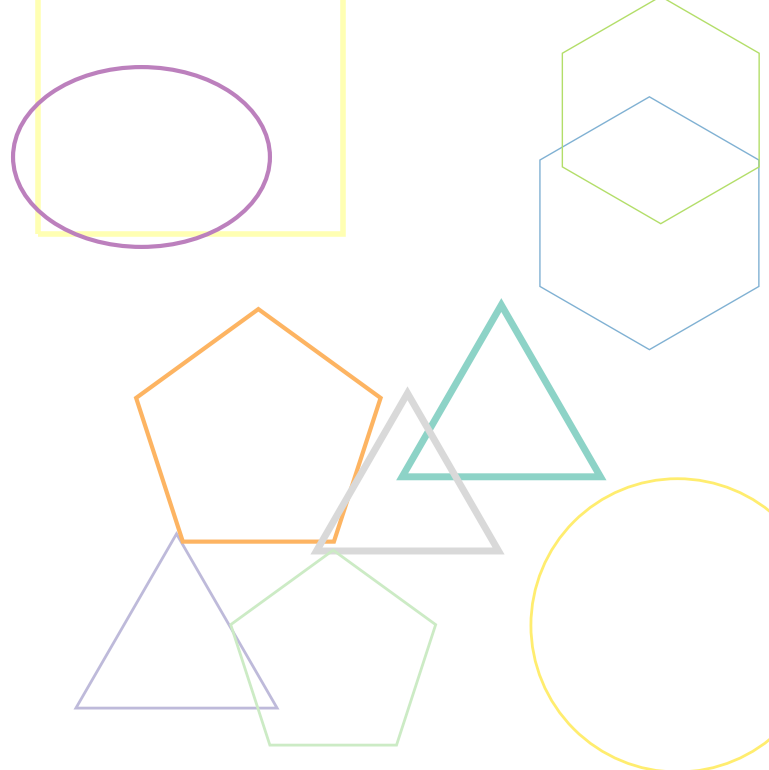[{"shape": "triangle", "thickness": 2.5, "radius": 0.74, "center": [0.651, 0.455]}, {"shape": "square", "thickness": 2, "radius": 0.99, "center": [0.247, 0.894]}, {"shape": "triangle", "thickness": 1, "radius": 0.75, "center": [0.229, 0.156]}, {"shape": "hexagon", "thickness": 0.5, "radius": 0.82, "center": [0.843, 0.71]}, {"shape": "pentagon", "thickness": 1.5, "radius": 0.83, "center": [0.336, 0.432]}, {"shape": "hexagon", "thickness": 0.5, "radius": 0.74, "center": [0.858, 0.857]}, {"shape": "triangle", "thickness": 2.5, "radius": 0.68, "center": [0.529, 0.353]}, {"shape": "oval", "thickness": 1.5, "radius": 0.83, "center": [0.184, 0.796]}, {"shape": "pentagon", "thickness": 1, "radius": 0.7, "center": [0.433, 0.146]}, {"shape": "circle", "thickness": 1, "radius": 0.95, "center": [0.88, 0.188]}]